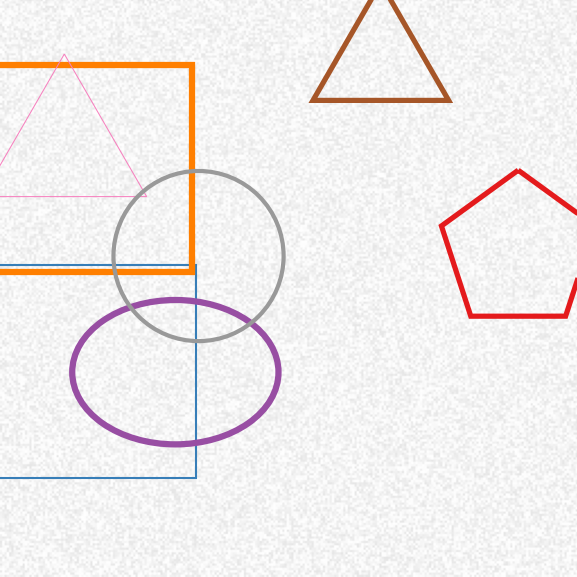[{"shape": "pentagon", "thickness": 2.5, "radius": 0.7, "center": [0.897, 0.565]}, {"shape": "square", "thickness": 1, "radius": 0.92, "center": [0.155, 0.356]}, {"shape": "oval", "thickness": 3, "radius": 0.89, "center": [0.304, 0.355]}, {"shape": "square", "thickness": 3, "radius": 0.9, "center": [0.154, 0.707]}, {"shape": "triangle", "thickness": 2.5, "radius": 0.68, "center": [0.659, 0.893]}, {"shape": "triangle", "thickness": 0.5, "radius": 0.82, "center": [0.111, 0.741]}, {"shape": "circle", "thickness": 2, "radius": 0.74, "center": [0.344, 0.556]}]